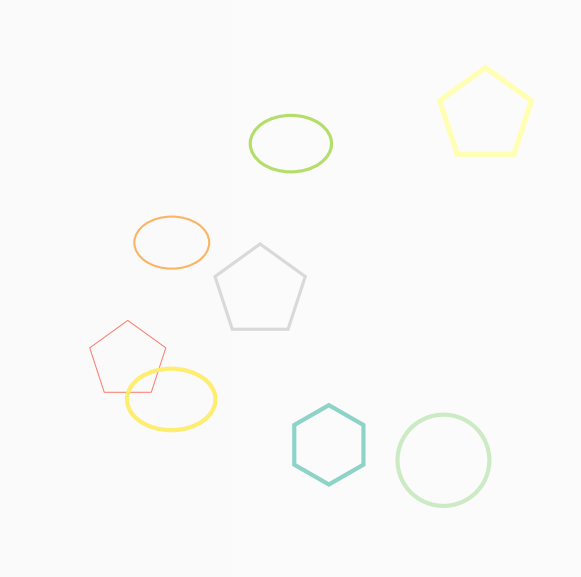[{"shape": "hexagon", "thickness": 2, "radius": 0.34, "center": [0.566, 0.229]}, {"shape": "pentagon", "thickness": 2.5, "radius": 0.41, "center": [0.835, 0.799]}, {"shape": "pentagon", "thickness": 0.5, "radius": 0.34, "center": [0.22, 0.376]}, {"shape": "oval", "thickness": 1, "radius": 0.32, "center": [0.295, 0.579]}, {"shape": "oval", "thickness": 1.5, "radius": 0.35, "center": [0.5, 0.75]}, {"shape": "pentagon", "thickness": 1.5, "radius": 0.41, "center": [0.448, 0.495]}, {"shape": "circle", "thickness": 2, "radius": 0.39, "center": [0.763, 0.202]}, {"shape": "oval", "thickness": 2, "radius": 0.38, "center": [0.295, 0.307]}]